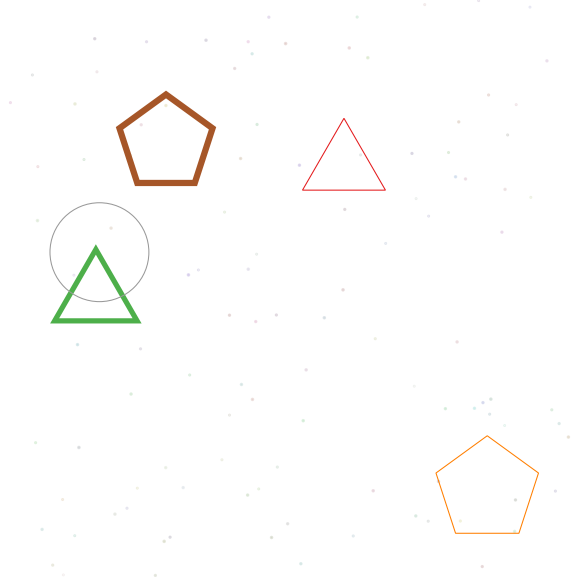[{"shape": "triangle", "thickness": 0.5, "radius": 0.41, "center": [0.596, 0.711]}, {"shape": "triangle", "thickness": 2.5, "radius": 0.41, "center": [0.166, 0.485]}, {"shape": "pentagon", "thickness": 0.5, "radius": 0.47, "center": [0.844, 0.151]}, {"shape": "pentagon", "thickness": 3, "radius": 0.42, "center": [0.287, 0.751]}, {"shape": "circle", "thickness": 0.5, "radius": 0.43, "center": [0.172, 0.562]}]